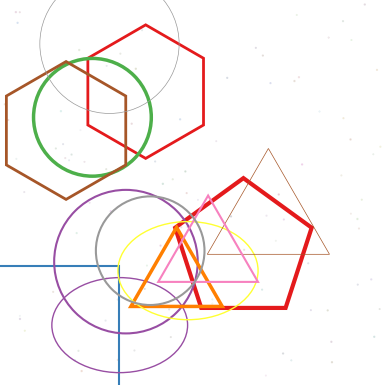[{"shape": "pentagon", "thickness": 3, "radius": 0.93, "center": [0.632, 0.351]}, {"shape": "hexagon", "thickness": 2, "radius": 0.87, "center": [0.378, 0.762]}, {"shape": "square", "thickness": 1.5, "radius": 0.88, "center": [0.133, 0.133]}, {"shape": "circle", "thickness": 2.5, "radius": 0.76, "center": [0.24, 0.695]}, {"shape": "oval", "thickness": 1, "radius": 0.88, "center": [0.311, 0.156]}, {"shape": "circle", "thickness": 1.5, "radius": 0.93, "center": [0.327, 0.32]}, {"shape": "triangle", "thickness": 2.5, "radius": 0.68, "center": [0.459, 0.273]}, {"shape": "oval", "thickness": 1, "radius": 0.91, "center": [0.488, 0.297]}, {"shape": "triangle", "thickness": 0.5, "radius": 0.92, "center": [0.697, 0.431]}, {"shape": "hexagon", "thickness": 2, "radius": 0.9, "center": [0.172, 0.661]}, {"shape": "triangle", "thickness": 1.5, "radius": 0.75, "center": [0.541, 0.343]}, {"shape": "circle", "thickness": 1.5, "radius": 0.71, "center": [0.39, 0.349]}, {"shape": "circle", "thickness": 0.5, "radius": 0.9, "center": [0.284, 0.886]}]